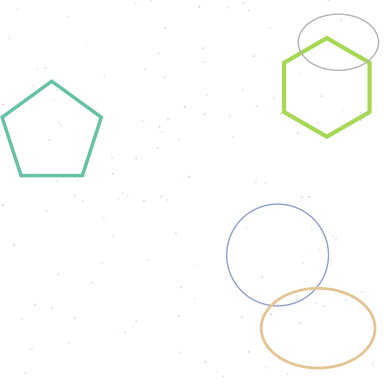[{"shape": "pentagon", "thickness": 2.5, "radius": 0.68, "center": [0.134, 0.653]}, {"shape": "circle", "thickness": 1, "radius": 0.66, "center": [0.721, 0.338]}, {"shape": "hexagon", "thickness": 3, "radius": 0.64, "center": [0.849, 0.773]}, {"shape": "oval", "thickness": 2, "radius": 0.74, "center": [0.826, 0.148]}, {"shape": "oval", "thickness": 1, "radius": 0.52, "center": [0.879, 0.89]}]